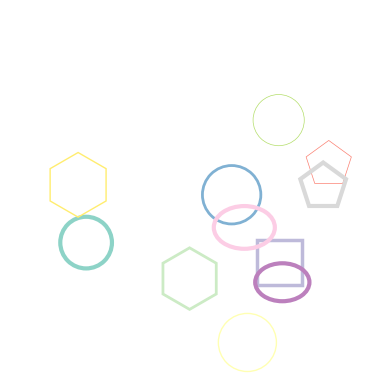[{"shape": "circle", "thickness": 3, "radius": 0.34, "center": [0.224, 0.37]}, {"shape": "circle", "thickness": 1, "radius": 0.38, "center": [0.643, 0.11]}, {"shape": "square", "thickness": 2.5, "radius": 0.29, "center": [0.726, 0.319]}, {"shape": "pentagon", "thickness": 0.5, "radius": 0.31, "center": [0.854, 0.573]}, {"shape": "circle", "thickness": 2, "radius": 0.38, "center": [0.602, 0.494]}, {"shape": "circle", "thickness": 0.5, "radius": 0.33, "center": [0.724, 0.688]}, {"shape": "oval", "thickness": 3, "radius": 0.4, "center": [0.635, 0.409]}, {"shape": "pentagon", "thickness": 3, "radius": 0.31, "center": [0.839, 0.515]}, {"shape": "oval", "thickness": 3, "radius": 0.35, "center": [0.733, 0.267]}, {"shape": "hexagon", "thickness": 2, "radius": 0.4, "center": [0.492, 0.276]}, {"shape": "hexagon", "thickness": 1, "radius": 0.42, "center": [0.203, 0.52]}]